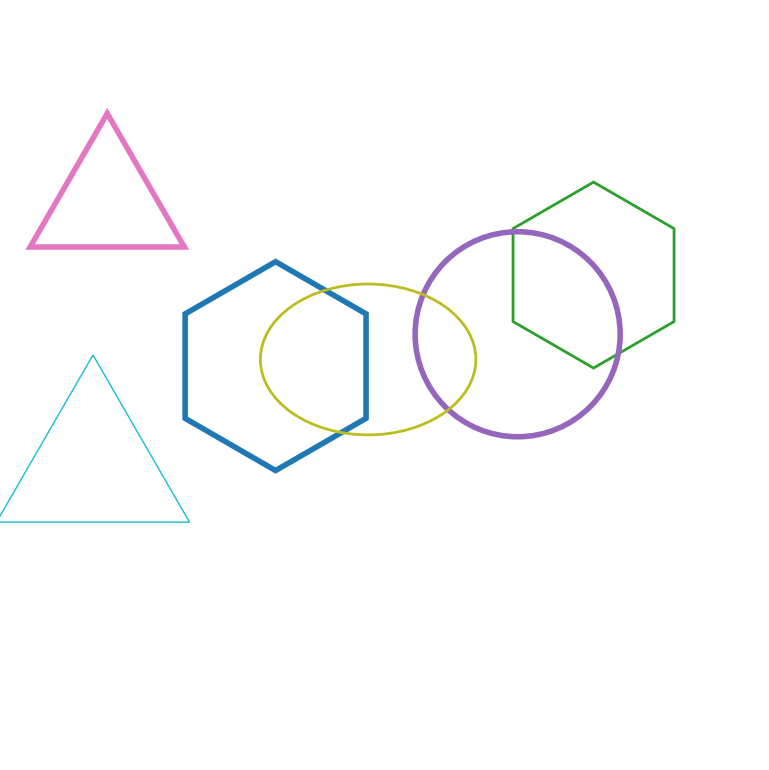[{"shape": "hexagon", "thickness": 2, "radius": 0.68, "center": [0.358, 0.525]}, {"shape": "hexagon", "thickness": 1, "radius": 0.6, "center": [0.771, 0.643]}, {"shape": "circle", "thickness": 2, "radius": 0.67, "center": [0.672, 0.566]}, {"shape": "triangle", "thickness": 2, "radius": 0.58, "center": [0.139, 0.737]}, {"shape": "oval", "thickness": 1, "radius": 0.7, "center": [0.478, 0.533]}, {"shape": "triangle", "thickness": 0.5, "radius": 0.72, "center": [0.121, 0.394]}]